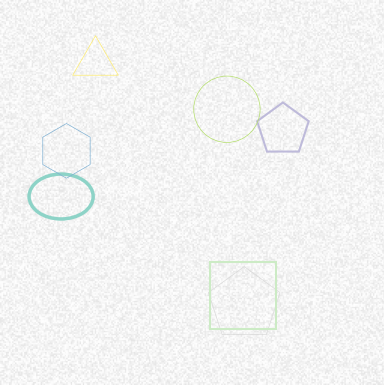[{"shape": "oval", "thickness": 2.5, "radius": 0.42, "center": [0.159, 0.49]}, {"shape": "pentagon", "thickness": 1.5, "radius": 0.35, "center": [0.735, 0.663]}, {"shape": "hexagon", "thickness": 0.5, "radius": 0.36, "center": [0.173, 0.608]}, {"shape": "circle", "thickness": 0.5, "radius": 0.43, "center": [0.589, 0.716]}, {"shape": "pentagon", "thickness": 0.5, "radius": 0.49, "center": [0.634, 0.21]}, {"shape": "square", "thickness": 1.5, "radius": 0.43, "center": [0.631, 0.233]}, {"shape": "triangle", "thickness": 0.5, "radius": 0.34, "center": [0.248, 0.839]}]